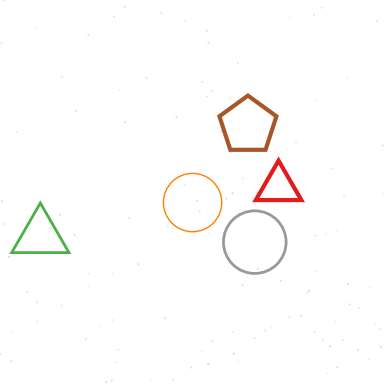[{"shape": "triangle", "thickness": 3, "radius": 0.34, "center": [0.724, 0.514]}, {"shape": "triangle", "thickness": 2, "radius": 0.43, "center": [0.105, 0.387]}, {"shape": "circle", "thickness": 1, "radius": 0.38, "center": [0.5, 0.474]}, {"shape": "pentagon", "thickness": 3, "radius": 0.39, "center": [0.644, 0.674]}, {"shape": "circle", "thickness": 2, "radius": 0.41, "center": [0.662, 0.371]}]